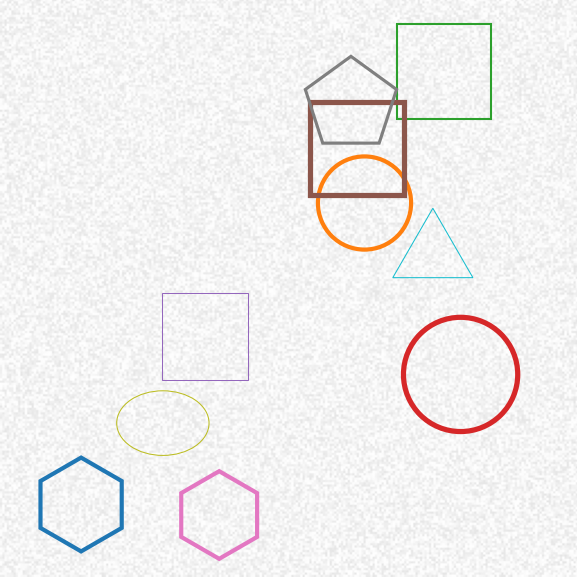[{"shape": "hexagon", "thickness": 2, "radius": 0.41, "center": [0.14, 0.126]}, {"shape": "circle", "thickness": 2, "radius": 0.4, "center": [0.631, 0.648]}, {"shape": "square", "thickness": 1, "radius": 0.41, "center": [0.768, 0.876]}, {"shape": "circle", "thickness": 2.5, "radius": 0.49, "center": [0.798, 0.351]}, {"shape": "square", "thickness": 0.5, "radius": 0.37, "center": [0.355, 0.416]}, {"shape": "square", "thickness": 2.5, "radius": 0.4, "center": [0.618, 0.742]}, {"shape": "hexagon", "thickness": 2, "radius": 0.38, "center": [0.38, 0.107]}, {"shape": "pentagon", "thickness": 1.5, "radius": 0.42, "center": [0.608, 0.818]}, {"shape": "oval", "thickness": 0.5, "radius": 0.4, "center": [0.282, 0.266]}, {"shape": "triangle", "thickness": 0.5, "radius": 0.4, "center": [0.75, 0.558]}]